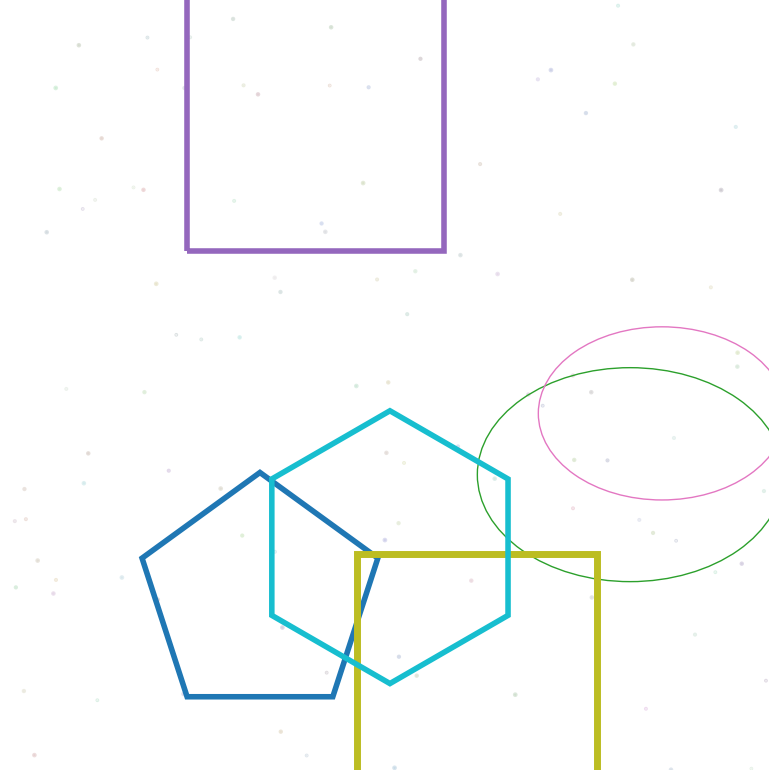[{"shape": "pentagon", "thickness": 2, "radius": 0.8, "center": [0.338, 0.225]}, {"shape": "oval", "thickness": 0.5, "radius": 0.99, "center": [0.818, 0.384]}, {"shape": "square", "thickness": 2, "radius": 0.84, "center": [0.41, 0.841]}, {"shape": "oval", "thickness": 0.5, "radius": 0.8, "center": [0.86, 0.463]}, {"shape": "square", "thickness": 2.5, "radius": 0.78, "center": [0.619, 0.124]}, {"shape": "hexagon", "thickness": 2, "radius": 0.89, "center": [0.506, 0.289]}]